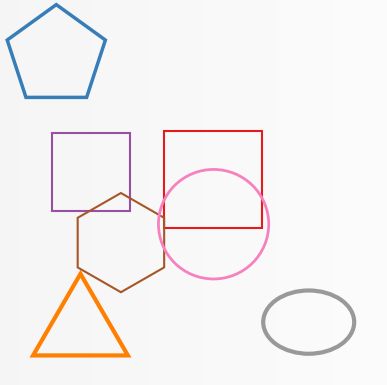[{"shape": "square", "thickness": 1.5, "radius": 0.63, "center": [0.55, 0.534]}, {"shape": "pentagon", "thickness": 2.5, "radius": 0.67, "center": [0.145, 0.855]}, {"shape": "square", "thickness": 1.5, "radius": 0.5, "center": [0.234, 0.554]}, {"shape": "triangle", "thickness": 3, "radius": 0.71, "center": [0.208, 0.147]}, {"shape": "hexagon", "thickness": 1.5, "radius": 0.64, "center": [0.312, 0.37]}, {"shape": "circle", "thickness": 2, "radius": 0.71, "center": [0.551, 0.418]}, {"shape": "oval", "thickness": 3, "radius": 0.59, "center": [0.797, 0.163]}]